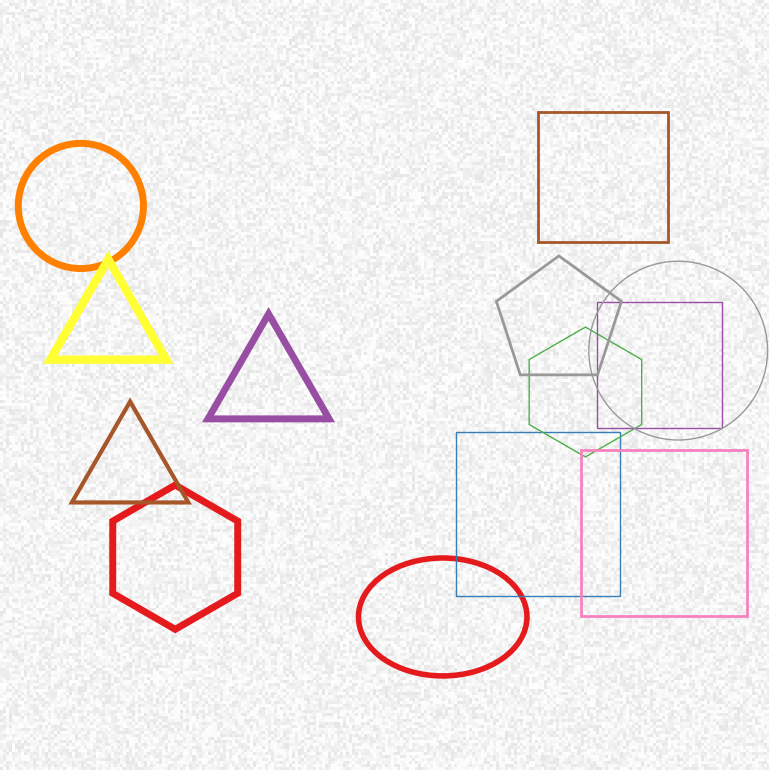[{"shape": "hexagon", "thickness": 2.5, "radius": 0.47, "center": [0.228, 0.276]}, {"shape": "oval", "thickness": 2, "radius": 0.55, "center": [0.575, 0.199]}, {"shape": "square", "thickness": 0.5, "radius": 0.53, "center": [0.698, 0.332]}, {"shape": "hexagon", "thickness": 0.5, "radius": 0.42, "center": [0.76, 0.491]}, {"shape": "square", "thickness": 0.5, "radius": 0.41, "center": [0.857, 0.526]}, {"shape": "triangle", "thickness": 2.5, "radius": 0.45, "center": [0.349, 0.501]}, {"shape": "circle", "thickness": 2.5, "radius": 0.41, "center": [0.105, 0.733]}, {"shape": "triangle", "thickness": 3, "radius": 0.43, "center": [0.141, 0.576]}, {"shape": "triangle", "thickness": 1.5, "radius": 0.44, "center": [0.169, 0.391]}, {"shape": "square", "thickness": 1, "radius": 0.42, "center": [0.783, 0.77]}, {"shape": "square", "thickness": 1, "radius": 0.54, "center": [0.862, 0.308]}, {"shape": "circle", "thickness": 0.5, "radius": 0.58, "center": [0.881, 0.545]}, {"shape": "pentagon", "thickness": 1, "radius": 0.43, "center": [0.726, 0.582]}]